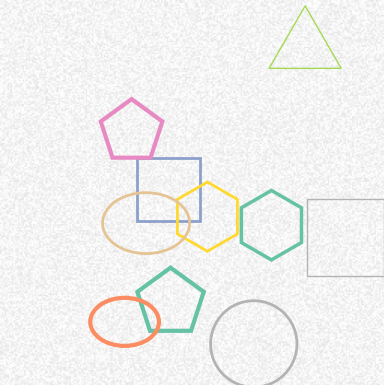[{"shape": "pentagon", "thickness": 3, "radius": 0.45, "center": [0.443, 0.214]}, {"shape": "hexagon", "thickness": 2.5, "radius": 0.45, "center": [0.705, 0.415]}, {"shape": "oval", "thickness": 3, "radius": 0.45, "center": [0.324, 0.164]}, {"shape": "square", "thickness": 2, "radius": 0.41, "center": [0.437, 0.507]}, {"shape": "pentagon", "thickness": 3, "radius": 0.42, "center": [0.342, 0.658]}, {"shape": "triangle", "thickness": 1, "radius": 0.54, "center": [0.793, 0.877]}, {"shape": "hexagon", "thickness": 2, "radius": 0.45, "center": [0.539, 0.437]}, {"shape": "oval", "thickness": 2, "radius": 0.57, "center": [0.379, 0.42]}, {"shape": "circle", "thickness": 2, "radius": 0.56, "center": [0.659, 0.107]}, {"shape": "square", "thickness": 1, "radius": 0.5, "center": [0.897, 0.383]}]